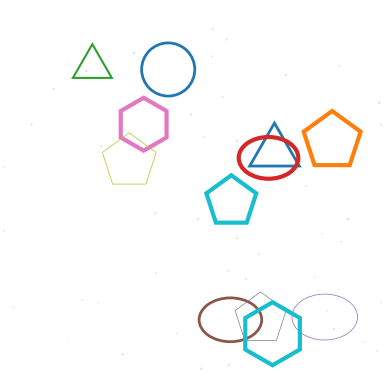[{"shape": "circle", "thickness": 2, "radius": 0.35, "center": [0.437, 0.82]}, {"shape": "triangle", "thickness": 2, "radius": 0.37, "center": [0.713, 0.606]}, {"shape": "pentagon", "thickness": 3, "radius": 0.39, "center": [0.863, 0.634]}, {"shape": "triangle", "thickness": 1.5, "radius": 0.29, "center": [0.24, 0.827]}, {"shape": "oval", "thickness": 3, "radius": 0.39, "center": [0.697, 0.59]}, {"shape": "oval", "thickness": 0.5, "radius": 0.43, "center": [0.844, 0.176]}, {"shape": "oval", "thickness": 2, "radius": 0.41, "center": [0.598, 0.169]}, {"shape": "hexagon", "thickness": 3, "radius": 0.34, "center": [0.373, 0.677]}, {"shape": "pentagon", "thickness": 0.5, "radius": 0.35, "center": [0.677, 0.172]}, {"shape": "pentagon", "thickness": 0.5, "radius": 0.37, "center": [0.336, 0.581]}, {"shape": "pentagon", "thickness": 3, "radius": 0.34, "center": [0.601, 0.477]}, {"shape": "hexagon", "thickness": 3, "radius": 0.41, "center": [0.708, 0.133]}]